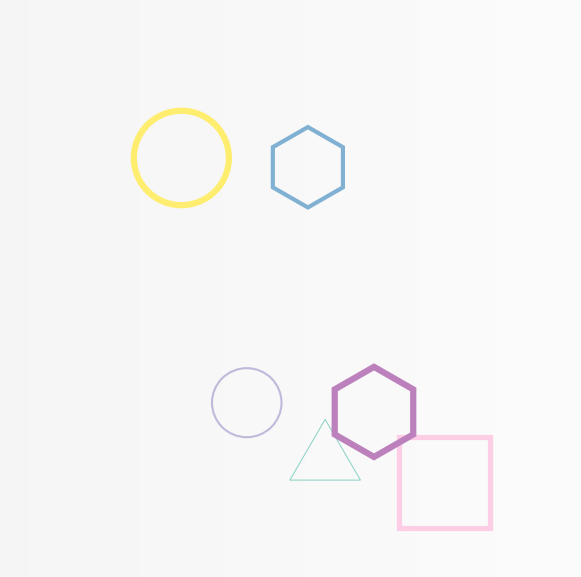[{"shape": "triangle", "thickness": 0.5, "radius": 0.35, "center": [0.559, 0.203]}, {"shape": "circle", "thickness": 1, "radius": 0.3, "center": [0.425, 0.302]}, {"shape": "hexagon", "thickness": 2, "radius": 0.35, "center": [0.53, 0.709]}, {"shape": "square", "thickness": 2.5, "radius": 0.39, "center": [0.765, 0.163]}, {"shape": "hexagon", "thickness": 3, "radius": 0.39, "center": [0.643, 0.286]}, {"shape": "circle", "thickness": 3, "radius": 0.41, "center": [0.312, 0.726]}]